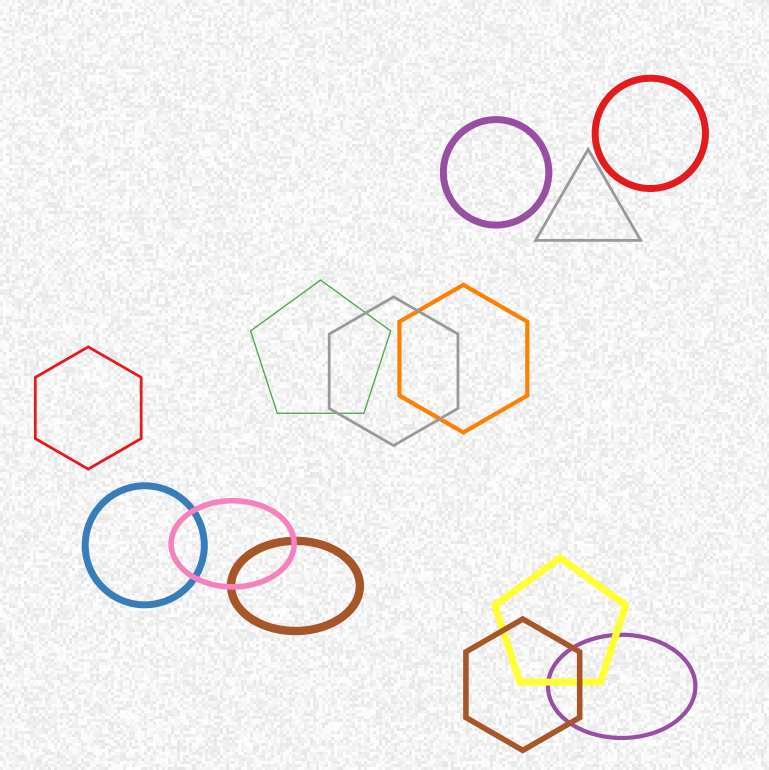[{"shape": "hexagon", "thickness": 1, "radius": 0.4, "center": [0.115, 0.47]}, {"shape": "circle", "thickness": 2.5, "radius": 0.36, "center": [0.845, 0.827]}, {"shape": "circle", "thickness": 2.5, "radius": 0.39, "center": [0.188, 0.292]}, {"shape": "pentagon", "thickness": 0.5, "radius": 0.48, "center": [0.416, 0.541]}, {"shape": "oval", "thickness": 1.5, "radius": 0.48, "center": [0.807, 0.109]}, {"shape": "circle", "thickness": 2.5, "radius": 0.34, "center": [0.644, 0.776]}, {"shape": "hexagon", "thickness": 1.5, "radius": 0.48, "center": [0.602, 0.534]}, {"shape": "pentagon", "thickness": 2.5, "radius": 0.45, "center": [0.728, 0.186]}, {"shape": "hexagon", "thickness": 2, "radius": 0.43, "center": [0.679, 0.111]}, {"shape": "oval", "thickness": 3, "radius": 0.42, "center": [0.384, 0.239]}, {"shape": "oval", "thickness": 2, "radius": 0.4, "center": [0.302, 0.294]}, {"shape": "hexagon", "thickness": 1, "radius": 0.48, "center": [0.511, 0.518]}, {"shape": "triangle", "thickness": 1, "radius": 0.39, "center": [0.764, 0.727]}]